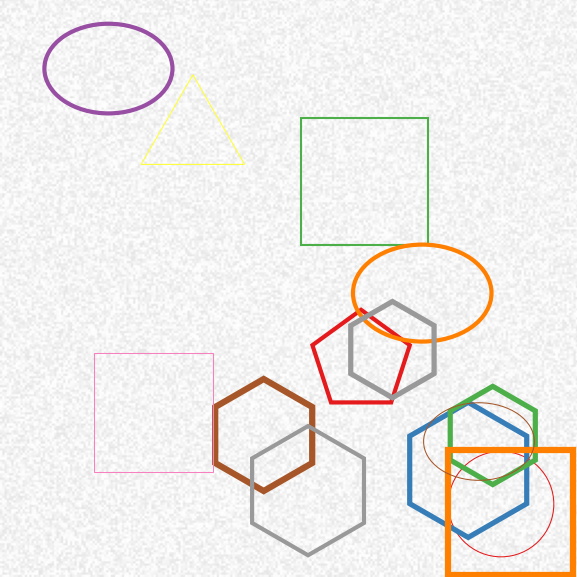[{"shape": "pentagon", "thickness": 2, "radius": 0.44, "center": [0.625, 0.374]}, {"shape": "circle", "thickness": 0.5, "radius": 0.46, "center": [0.868, 0.126]}, {"shape": "hexagon", "thickness": 2.5, "radius": 0.58, "center": [0.811, 0.186]}, {"shape": "square", "thickness": 1, "radius": 0.55, "center": [0.631, 0.686]}, {"shape": "hexagon", "thickness": 2.5, "radius": 0.43, "center": [0.853, 0.245]}, {"shape": "oval", "thickness": 2, "radius": 0.55, "center": [0.188, 0.88]}, {"shape": "square", "thickness": 3, "radius": 0.54, "center": [0.884, 0.112]}, {"shape": "oval", "thickness": 2, "radius": 0.6, "center": [0.731, 0.492]}, {"shape": "triangle", "thickness": 0.5, "radius": 0.52, "center": [0.334, 0.766]}, {"shape": "oval", "thickness": 0.5, "radius": 0.48, "center": [0.829, 0.235]}, {"shape": "hexagon", "thickness": 3, "radius": 0.48, "center": [0.457, 0.246]}, {"shape": "square", "thickness": 0.5, "radius": 0.52, "center": [0.265, 0.285]}, {"shape": "hexagon", "thickness": 2.5, "radius": 0.42, "center": [0.68, 0.394]}, {"shape": "hexagon", "thickness": 2, "radius": 0.56, "center": [0.533, 0.149]}]